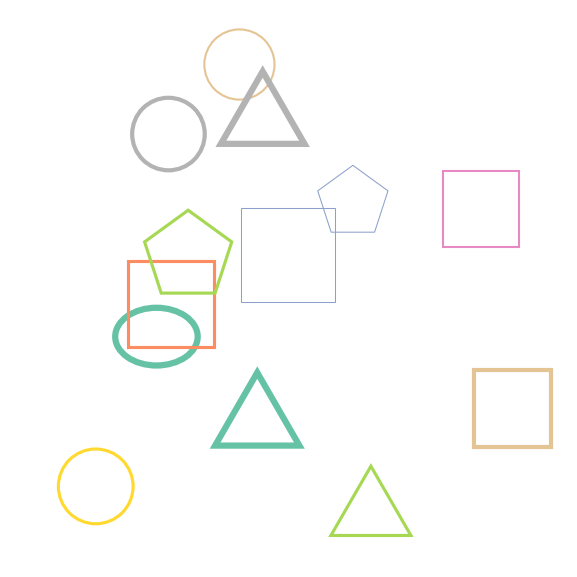[{"shape": "oval", "thickness": 3, "radius": 0.36, "center": [0.271, 0.416]}, {"shape": "triangle", "thickness": 3, "radius": 0.42, "center": [0.445, 0.27]}, {"shape": "square", "thickness": 1.5, "radius": 0.37, "center": [0.296, 0.473]}, {"shape": "square", "thickness": 0.5, "radius": 0.41, "center": [0.499, 0.558]}, {"shape": "pentagon", "thickness": 0.5, "radius": 0.32, "center": [0.611, 0.649]}, {"shape": "square", "thickness": 1, "radius": 0.33, "center": [0.833, 0.637]}, {"shape": "pentagon", "thickness": 1.5, "radius": 0.4, "center": [0.326, 0.556]}, {"shape": "triangle", "thickness": 1.5, "radius": 0.4, "center": [0.642, 0.112]}, {"shape": "circle", "thickness": 1.5, "radius": 0.32, "center": [0.166, 0.157]}, {"shape": "circle", "thickness": 1, "radius": 0.3, "center": [0.415, 0.887]}, {"shape": "square", "thickness": 2, "radius": 0.33, "center": [0.888, 0.292]}, {"shape": "circle", "thickness": 2, "radius": 0.31, "center": [0.292, 0.767]}, {"shape": "triangle", "thickness": 3, "radius": 0.42, "center": [0.455, 0.792]}]